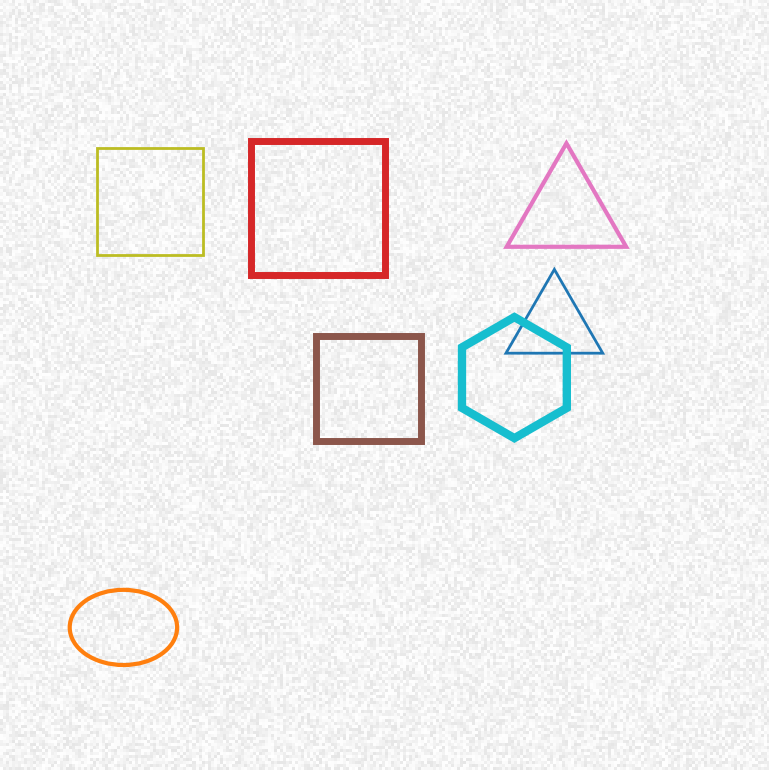[{"shape": "triangle", "thickness": 1, "radius": 0.36, "center": [0.72, 0.578]}, {"shape": "oval", "thickness": 1.5, "radius": 0.35, "center": [0.16, 0.185]}, {"shape": "square", "thickness": 2.5, "radius": 0.43, "center": [0.413, 0.73]}, {"shape": "square", "thickness": 2.5, "radius": 0.34, "center": [0.478, 0.495]}, {"shape": "triangle", "thickness": 1.5, "radius": 0.45, "center": [0.736, 0.724]}, {"shape": "square", "thickness": 1, "radius": 0.35, "center": [0.195, 0.738]}, {"shape": "hexagon", "thickness": 3, "radius": 0.39, "center": [0.668, 0.51]}]